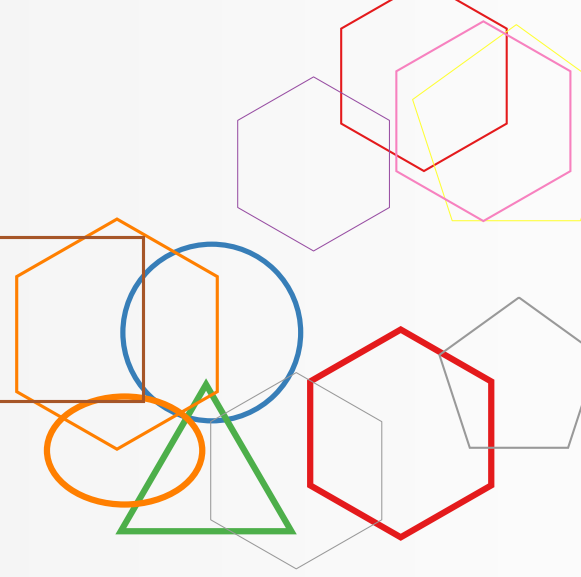[{"shape": "hexagon", "thickness": 3, "radius": 0.9, "center": [0.689, 0.249]}, {"shape": "hexagon", "thickness": 1, "radius": 0.82, "center": [0.729, 0.867]}, {"shape": "circle", "thickness": 2.5, "radius": 0.76, "center": [0.364, 0.423]}, {"shape": "triangle", "thickness": 3, "radius": 0.85, "center": [0.355, 0.164]}, {"shape": "hexagon", "thickness": 0.5, "radius": 0.75, "center": [0.539, 0.715]}, {"shape": "hexagon", "thickness": 1.5, "radius": 1.0, "center": [0.201, 0.421]}, {"shape": "oval", "thickness": 3, "radius": 0.67, "center": [0.214, 0.219]}, {"shape": "pentagon", "thickness": 0.5, "radius": 0.94, "center": [0.888, 0.769]}, {"shape": "square", "thickness": 1.5, "radius": 0.71, "center": [0.104, 0.447]}, {"shape": "hexagon", "thickness": 1, "radius": 0.86, "center": [0.832, 0.789]}, {"shape": "pentagon", "thickness": 1, "radius": 0.72, "center": [0.893, 0.34]}, {"shape": "hexagon", "thickness": 0.5, "radius": 0.85, "center": [0.51, 0.184]}]